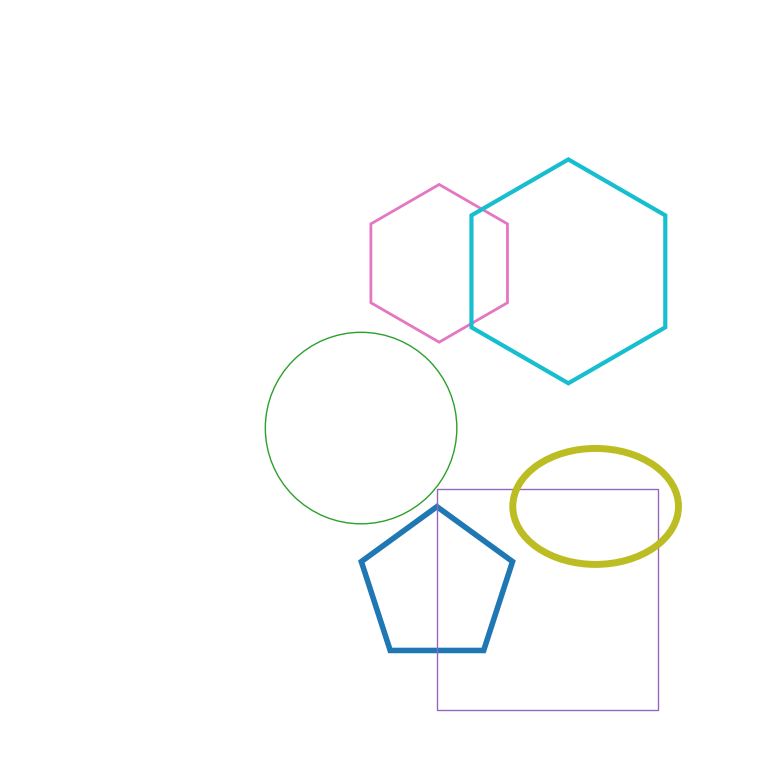[{"shape": "pentagon", "thickness": 2, "radius": 0.52, "center": [0.567, 0.239]}, {"shape": "circle", "thickness": 0.5, "radius": 0.62, "center": [0.469, 0.444]}, {"shape": "square", "thickness": 0.5, "radius": 0.72, "center": [0.711, 0.222]}, {"shape": "hexagon", "thickness": 1, "radius": 0.51, "center": [0.57, 0.658]}, {"shape": "oval", "thickness": 2.5, "radius": 0.54, "center": [0.774, 0.342]}, {"shape": "hexagon", "thickness": 1.5, "radius": 0.73, "center": [0.738, 0.648]}]